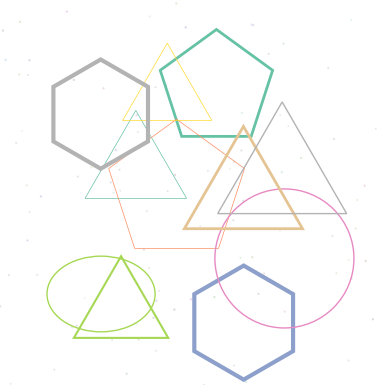[{"shape": "triangle", "thickness": 0.5, "radius": 0.76, "center": [0.353, 0.561]}, {"shape": "pentagon", "thickness": 2, "radius": 0.77, "center": [0.562, 0.77]}, {"shape": "pentagon", "thickness": 0.5, "radius": 0.93, "center": [0.459, 0.505]}, {"shape": "hexagon", "thickness": 3, "radius": 0.74, "center": [0.633, 0.162]}, {"shape": "circle", "thickness": 1, "radius": 0.9, "center": [0.739, 0.329]}, {"shape": "triangle", "thickness": 1.5, "radius": 0.71, "center": [0.314, 0.193]}, {"shape": "oval", "thickness": 1, "radius": 0.7, "center": [0.262, 0.236]}, {"shape": "triangle", "thickness": 0.5, "radius": 0.67, "center": [0.434, 0.754]}, {"shape": "triangle", "thickness": 2, "radius": 0.89, "center": [0.632, 0.495]}, {"shape": "hexagon", "thickness": 3, "radius": 0.71, "center": [0.262, 0.704]}, {"shape": "triangle", "thickness": 1, "radius": 0.97, "center": [0.733, 0.542]}]